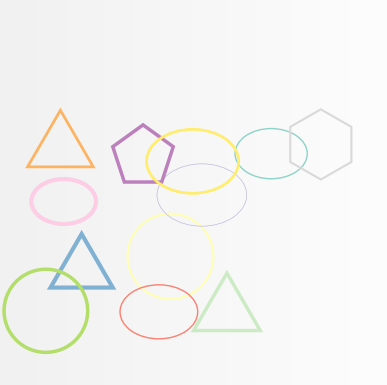[{"shape": "oval", "thickness": 1, "radius": 0.47, "center": [0.7, 0.601]}, {"shape": "circle", "thickness": 1.5, "radius": 0.55, "center": [0.44, 0.334]}, {"shape": "oval", "thickness": 0.5, "radius": 0.58, "center": [0.521, 0.494]}, {"shape": "oval", "thickness": 1, "radius": 0.5, "center": [0.41, 0.19]}, {"shape": "triangle", "thickness": 3, "radius": 0.46, "center": [0.211, 0.299]}, {"shape": "triangle", "thickness": 2, "radius": 0.49, "center": [0.156, 0.616]}, {"shape": "circle", "thickness": 2.5, "radius": 0.54, "center": [0.118, 0.193]}, {"shape": "oval", "thickness": 3, "radius": 0.42, "center": [0.164, 0.477]}, {"shape": "hexagon", "thickness": 1.5, "radius": 0.46, "center": [0.828, 0.625]}, {"shape": "pentagon", "thickness": 2.5, "radius": 0.41, "center": [0.369, 0.594]}, {"shape": "triangle", "thickness": 2.5, "radius": 0.5, "center": [0.586, 0.191]}, {"shape": "oval", "thickness": 2, "radius": 0.59, "center": [0.497, 0.581]}]